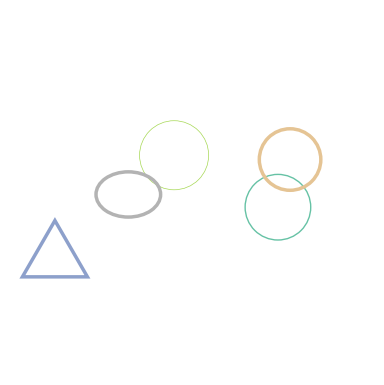[{"shape": "circle", "thickness": 1, "radius": 0.43, "center": [0.722, 0.462]}, {"shape": "triangle", "thickness": 2.5, "radius": 0.49, "center": [0.143, 0.33]}, {"shape": "circle", "thickness": 0.5, "radius": 0.45, "center": [0.452, 0.597]}, {"shape": "circle", "thickness": 2.5, "radius": 0.4, "center": [0.753, 0.586]}, {"shape": "oval", "thickness": 2.5, "radius": 0.42, "center": [0.333, 0.495]}]